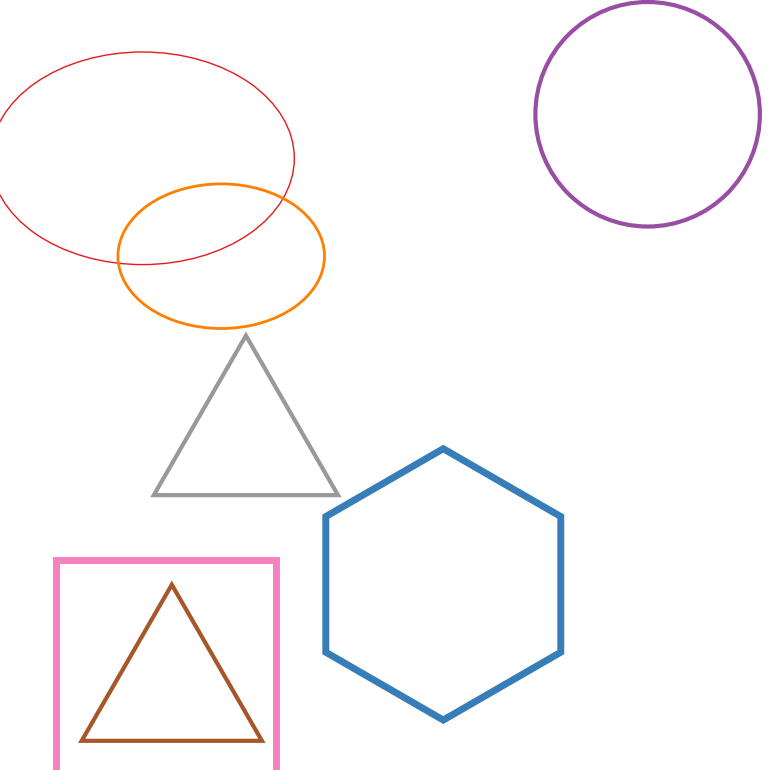[{"shape": "oval", "thickness": 0.5, "radius": 0.99, "center": [0.185, 0.794]}, {"shape": "hexagon", "thickness": 2.5, "radius": 0.88, "center": [0.576, 0.241]}, {"shape": "circle", "thickness": 1.5, "radius": 0.73, "center": [0.841, 0.852]}, {"shape": "oval", "thickness": 1, "radius": 0.67, "center": [0.287, 0.667]}, {"shape": "triangle", "thickness": 1.5, "radius": 0.68, "center": [0.223, 0.105]}, {"shape": "square", "thickness": 2.5, "radius": 0.71, "center": [0.216, 0.13]}, {"shape": "triangle", "thickness": 1.5, "radius": 0.69, "center": [0.319, 0.426]}]